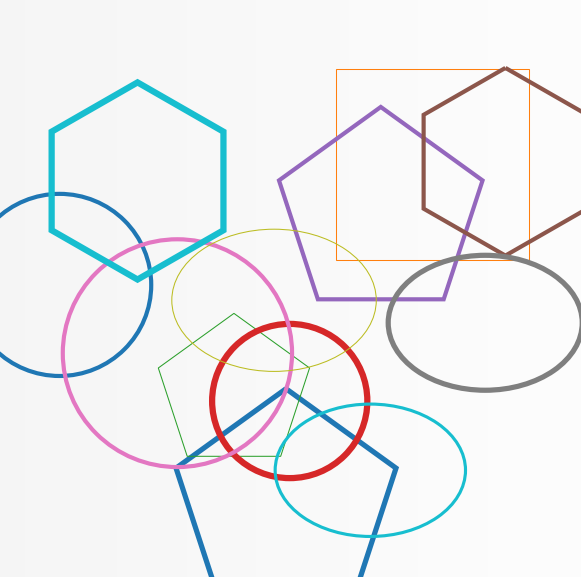[{"shape": "circle", "thickness": 2, "radius": 0.79, "center": [0.102, 0.506]}, {"shape": "pentagon", "thickness": 2.5, "radius": 0.99, "center": [0.492, 0.127]}, {"shape": "square", "thickness": 0.5, "radius": 0.83, "center": [0.744, 0.714]}, {"shape": "pentagon", "thickness": 0.5, "radius": 0.68, "center": [0.402, 0.32]}, {"shape": "circle", "thickness": 3, "radius": 0.67, "center": [0.498, 0.305]}, {"shape": "pentagon", "thickness": 2, "radius": 0.92, "center": [0.655, 0.63]}, {"shape": "hexagon", "thickness": 2, "radius": 0.81, "center": [0.87, 0.719]}, {"shape": "circle", "thickness": 2, "radius": 0.99, "center": [0.305, 0.388]}, {"shape": "oval", "thickness": 2.5, "radius": 0.83, "center": [0.835, 0.44]}, {"shape": "oval", "thickness": 0.5, "radius": 0.88, "center": [0.471, 0.479]}, {"shape": "hexagon", "thickness": 3, "radius": 0.85, "center": [0.237, 0.686]}, {"shape": "oval", "thickness": 1.5, "radius": 0.82, "center": [0.637, 0.185]}]